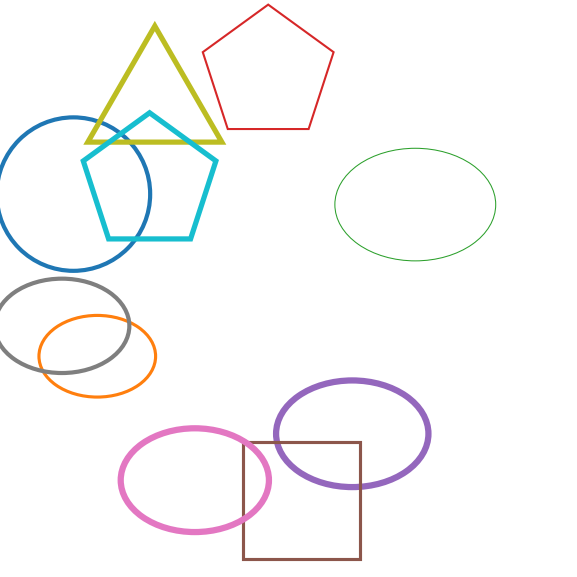[{"shape": "circle", "thickness": 2, "radius": 0.66, "center": [0.127, 0.663]}, {"shape": "oval", "thickness": 1.5, "radius": 0.5, "center": [0.168, 0.382]}, {"shape": "oval", "thickness": 0.5, "radius": 0.7, "center": [0.719, 0.645]}, {"shape": "pentagon", "thickness": 1, "radius": 0.6, "center": [0.464, 0.872]}, {"shape": "oval", "thickness": 3, "radius": 0.66, "center": [0.61, 0.248]}, {"shape": "square", "thickness": 1.5, "radius": 0.51, "center": [0.522, 0.132]}, {"shape": "oval", "thickness": 3, "radius": 0.64, "center": [0.337, 0.168]}, {"shape": "oval", "thickness": 2, "radius": 0.58, "center": [0.107, 0.435]}, {"shape": "triangle", "thickness": 2.5, "radius": 0.67, "center": [0.268, 0.82]}, {"shape": "pentagon", "thickness": 2.5, "radius": 0.6, "center": [0.259, 0.683]}]